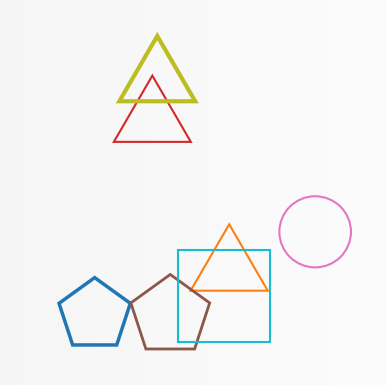[{"shape": "pentagon", "thickness": 2.5, "radius": 0.48, "center": [0.244, 0.182]}, {"shape": "triangle", "thickness": 1.5, "radius": 0.57, "center": [0.591, 0.302]}, {"shape": "triangle", "thickness": 1.5, "radius": 0.57, "center": [0.393, 0.689]}, {"shape": "pentagon", "thickness": 2, "radius": 0.53, "center": [0.439, 0.18]}, {"shape": "circle", "thickness": 1.5, "radius": 0.46, "center": [0.813, 0.398]}, {"shape": "triangle", "thickness": 3, "radius": 0.57, "center": [0.406, 0.793]}, {"shape": "square", "thickness": 1.5, "radius": 0.6, "center": [0.579, 0.232]}]